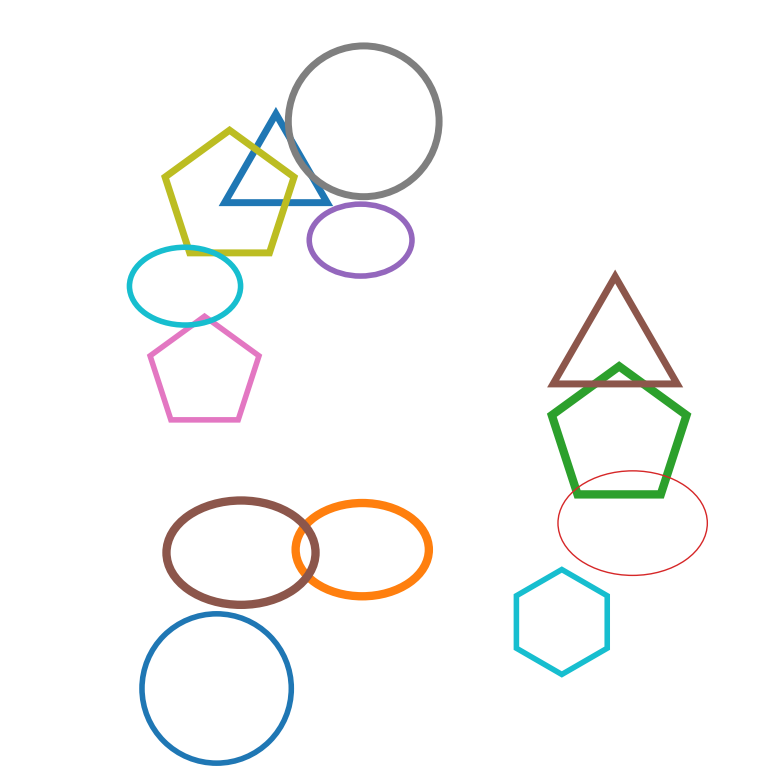[{"shape": "circle", "thickness": 2, "radius": 0.48, "center": [0.281, 0.106]}, {"shape": "triangle", "thickness": 2.5, "radius": 0.38, "center": [0.358, 0.775]}, {"shape": "oval", "thickness": 3, "radius": 0.43, "center": [0.47, 0.286]}, {"shape": "pentagon", "thickness": 3, "radius": 0.46, "center": [0.804, 0.432]}, {"shape": "oval", "thickness": 0.5, "radius": 0.48, "center": [0.822, 0.321]}, {"shape": "oval", "thickness": 2, "radius": 0.33, "center": [0.468, 0.688]}, {"shape": "triangle", "thickness": 2.5, "radius": 0.47, "center": [0.799, 0.548]}, {"shape": "oval", "thickness": 3, "radius": 0.48, "center": [0.313, 0.282]}, {"shape": "pentagon", "thickness": 2, "radius": 0.37, "center": [0.266, 0.515]}, {"shape": "circle", "thickness": 2.5, "radius": 0.49, "center": [0.472, 0.842]}, {"shape": "pentagon", "thickness": 2.5, "radius": 0.44, "center": [0.298, 0.743]}, {"shape": "hexagon", "thickness": 2, "radius": 0.34, "center": [0.73, 0.192]}, {"shape": "oval", "thickness": 2, "radius": 0.36, "center": [0.24, 0.628]}]